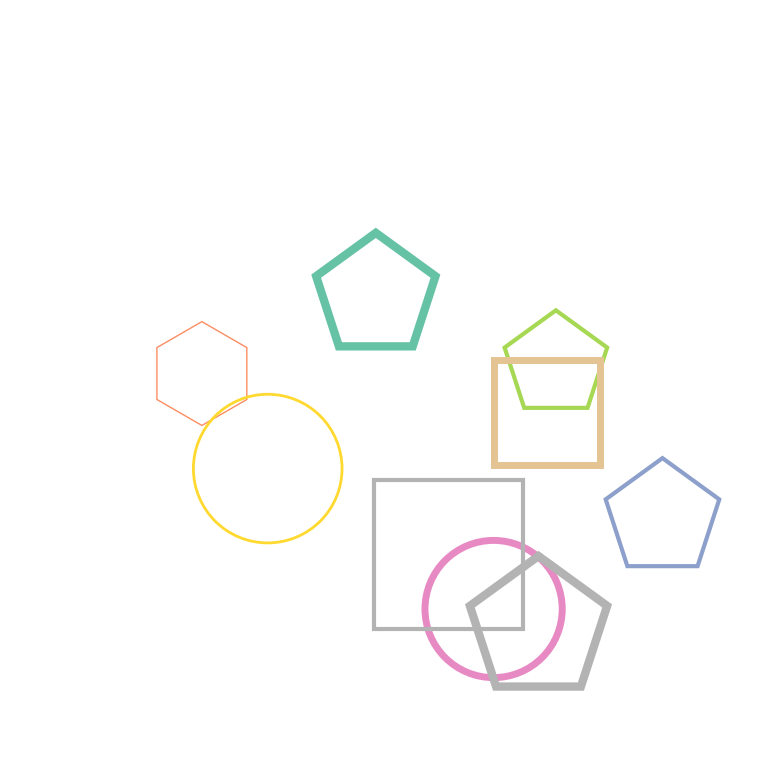[{"shape": "pentagon", "thickness": 3, "radius": 0.41, "center": [0.488, 0.616]}, {"shape": "hexagon", "thickness": 0.5, "radius": 0.34, "center": [0.262, 0.515]}, {"shape": "pentagon", "thickness": 1.5, "radius": 0.39, "center": [0.86, 0.327]}, {"shape": "circle", "thickness": 2.5, "radius": 0.45, "center": [0.641, 0.209]}, {"shape": "pentagon", "thickness": 1.5, "radius": 0.35, "center": [0.722, 0.527]}, {"shape": "circle", "thickness": 1, "radius": 0.48, "center": [0.348, 0.391]}, {"shape": "square", "thickness": 2.5, "radius": 0.34, "center": [0.71, 0.464]}, {"shape": "pentagon", "thickness": 3, "radius": 0.47, "center": [0.699, 0.184]}, {"shape": "square", "thickness": 1.5, "radius": 0.48, "center": [0.582, 0.28]}]